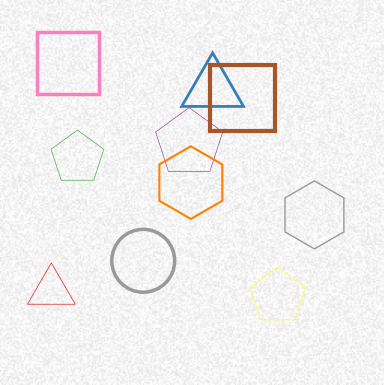[{"shape": "triangle", "thickness": 0.5, "radius": 0.36, "center": [0.133, 0.246]}, {"shape": "triangle", "thickness": 2, "radius": 0.46, "center": [0.552, 0.77]}, {"shape": "pentagon", "thickness": 0.5, "radius": 0.36, "center": [0.201, 0.59]}, {"shape": "pentagon", "thickness": 0.5, "radius": 0.46, "center": [0.491, 0.629]}, {"shape": "hexagon", "thickness": 1.5, "radius": 0.47, "center": [0.496, 0.526]}, {"shape": "pentagon", "thickness": 0.5, "radius": 0.37, "center": [0.721, 0.23]}, {"shape": "square", "thickness": 3, "radius": 0.42, "center": [0.63, 0.745]}, {"shape": "square", "thickness": 2.5, "radius": 0.4, "center": [0.177, 0.835]}, {"shape": "hexagon", "thickness": 1, "radius": 0.44, "center": [0.817, 0.442]}, {"shape": "circle", "thickness": 2.5, "radius": 0.41, "center": [0.372, 0.323]}]